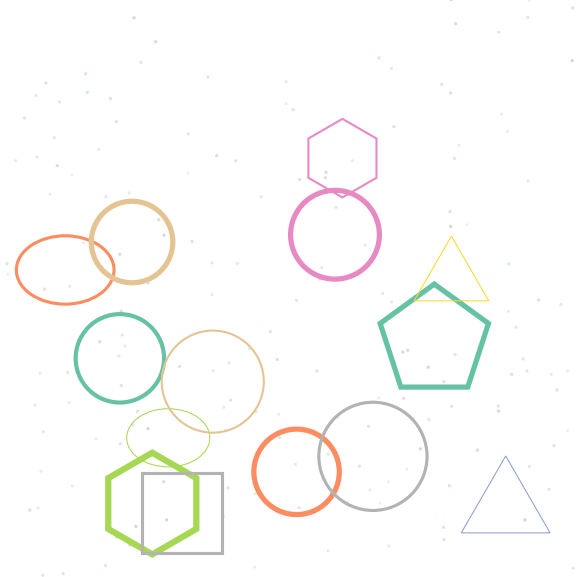[{"shape": "pentagon", "thickness": 2.5, "radius": 0.49, "center": [0.752, 0.409]}, {"shape": "circle", "thickness": 2, "radius": 0.38, "center": [0.208, 0.379]}, {"shape": "oval", "thickness": 1.5, "radius": 0.42, "center": [0.113, 0.532]}, {"shape": "circle", "thickness": 2.5, "radius": 0.37, "center": [0.514, 0.182]}, {"shape": "triangle", "thickness": 0.5, "radius": 0.44, "center": [0.876, 0.121]}, {"shape": "circle", "thickness": 2.5, "radius": 0.38, "center": [0.58, 0.593]}, {"shape": "hexagon", "thickness": 1, "radius": 0.34, "center": [0.593, 0.725]}, {"shape": "hexagon", "thickness": 3, "radius": 0.44, "center": [0.264, 0.127]}, {"shape": "oval", "thickness": 0.5, "radius": 0.36, "center": [0.291, 0.241]}, {"shape": "triangle", "thickness": 0.5, "radius": 0.37, "center": [0.782, 0.516]}, {"shape": "circle", "thickness": 2.5, "radius": 0.35, "center": [0.229, 0.58]}, {"shape": "circle", "thickness": 1, "radius": 0.44, "center": [0.368, 0.338]}, {"shape": "circle", "thickness": 1.5, "radius": 0.47, "center": [0.646, 0.209]}, {"shape": "square", "thickness": 1.5, "radius": 0.35, "center": [0.315, 0.111]}]